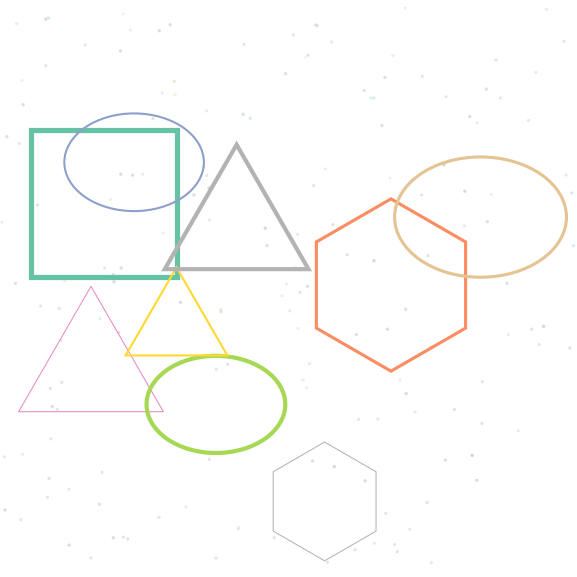[{"shape": "square", "thickness": 2.5, "radius": 0.64, "center": [0.18, 0.647]}, {"shape": "hexagon", "thickness": 1.5, "radius": 0.75, "center": [0.677, 0.506]}, {"shape": "oval", "thickness": 1, "radius": 0.6, "center": [0.232, 0.718]}, {"shape": "triangle", "thickness": 0.5, "radius": 0.72, "center": [0.158, 0.359]}, {"shape": "oval", "thickness": 2, "radius": 0.6, "center": [0.374, 0.299]}, {"shape": "triangle", "thickness": 1, "radius": 0.51, "center": [0.306, 0.434]}, {"shape": "oval", "thickness": 1.5, "radius": 0.74, "center": [0.832, 0.623]}, {"shape": "triangle", "thickness": 2, "radius": 0.72, "center": [0.41, 0.605]}, {"shape": "hexagon", "thickness": 0.5, "radius": 0.51, "center": [0.562, 0.131]}]